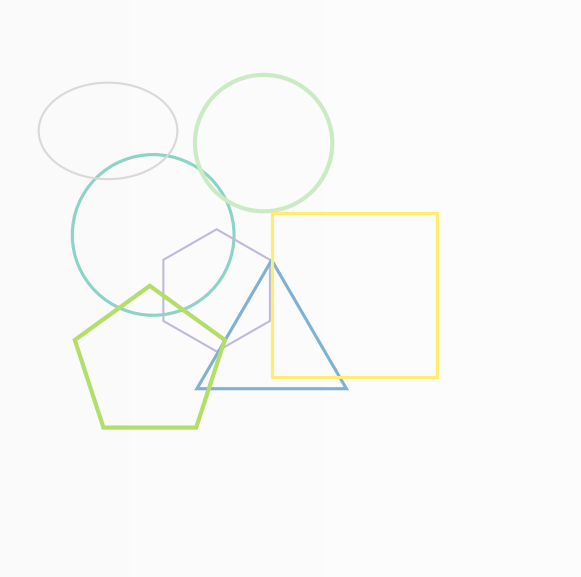[{"shape": "circle", "thickness": 1.5, "radius": 0.7, "center": [0.264, 0.592]}, {"shape": "hexagon", "thickness": 1, "radius": 0.53, "center": [0.373, 0.496]}, {"shape": "triangle", "thickness": 1.5, "radius": 0.74, "center": [0.467, 0.4]}, {"shape": "pentagon", "thickness": 2, "radius": 0.68, "center": [0.258, 0.369]}, {"shape": "oval", "thickness": 1, "radius": 0.6, "center": [0.186, 0.772]}, {"shape": "circle", "thickness": 2, "radius": 0.59, "center": [0.454, 0.751]}, {"shape": "square", "thickness": 1.5, "radius": 0.71, "center": [0.611, 0.488]}]